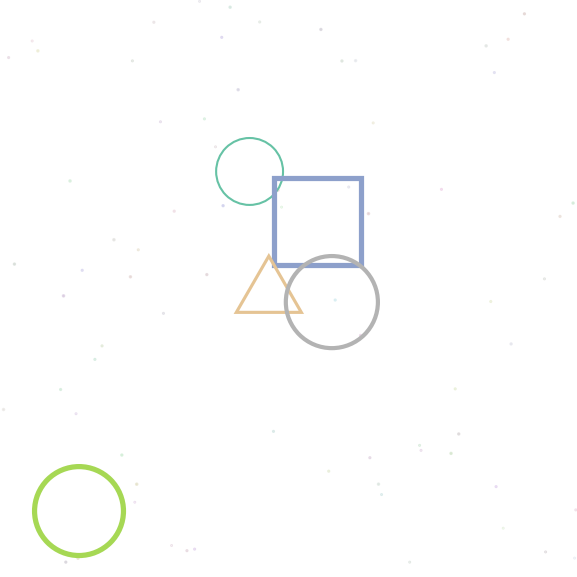[{"shape": "circle", "thickness": 1, "radius": 0.29, "center": [0.432, 0.702]}, {"shape": "square", "thickness": 2.5, "radius": 0.38, "center": [0.55, 0.615]}, {"shape": "circle", "thickness": 2.5, "radius": 0.38, "center": [0.137, 0.114]}, {"shape": "triangle", "thickness": 1.5, "radius": 0.32, "center": [0.466, 0.491]}, {"shape": "circle", "thickness": 2, "radius": 0.4, "center": [0.575, 0.476]}]